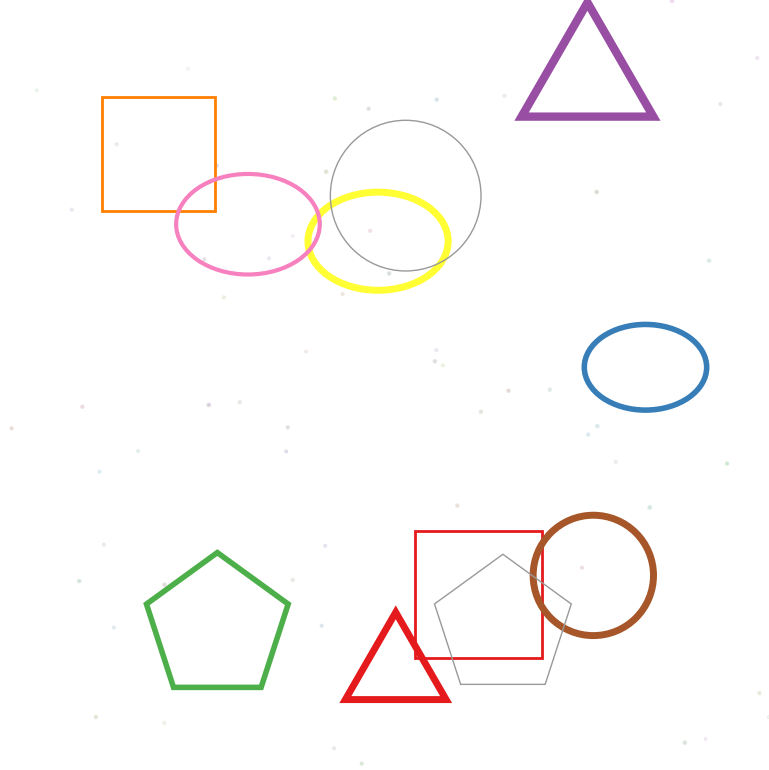[{"shape": "triangle", "thickness": 2.5, "radius": 0.38, "center": [0.514, 0.129]}, {"shape": "square", "thickness": 1, "radius": 0.41, "center": [0.621, 0.228]}, {"shape": "oval", "thickness": 2, "radius": 0.4, "center": [0.838, 0.523]}, {"shape": "pentagon", "thickness": 2, "radius": 0.48, "center": [0.282, 0.186]}, {"shape": "triangle", "thickness": 3, "radius": 0.49, "center": [0.763, 0.898]}, {"shape": "square", "thickness": 1, "radius": 0.37, "center": [0.205, 0.8]}, {"shape": "oval", "thickness": 2.5, "radius": 0.46, "center": [0.491, 0.687]}, {"shape": "circle", "thickness": 2.5, "radius": 0.39, "center": [0.771, 0.253]}, {"shape": "oval", "thickness": 1.5, "radius": 0.47, "center": [0.322, 0.709]}, {"shape": "circle", "thickness": 0.5, "radius": 0.49, "center": [0.527, 0.746]}, {"shape": "pentagon", "thickness": 0.5, "radius": 0.47, "center": [0.653, 0.187]}]